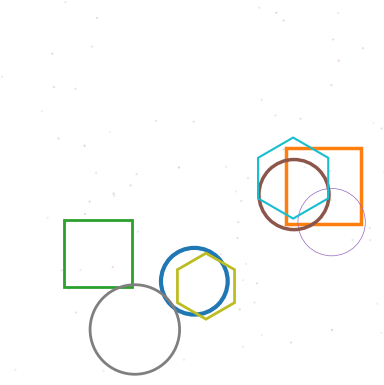[{"shape": "circle", "thickness": 3, "radius": 0.43, "center": [0.505, 0.27]}, {"shape": "square", "thickness": 2.5, "radius": 0.49, "center": [0.839, 0.517]}, {"shape": "square", "thickness": 2, "radius": 0.44, "center": [0.254, 0.341]}, {"shape": "circle", "thickness": 0.5, "radius": 0.44, "center": [0.861, 0.423]}, {"shape": "circle", "thickness": 2.5, "radius": 0.46, "center": [0.764, 0.495]}, {"shape": "circle", "thickness": 2, "radius": 0.58, "center": [0.35, 0.144]}, {"shape": "hexagon", "thickness": 2, "radius": 0.43, "center": [0.535, 0.257]}, {"shape": "hexagon", "thickness": 1.5, "radius": 0.53, "center": [0.761, 0.537]}]